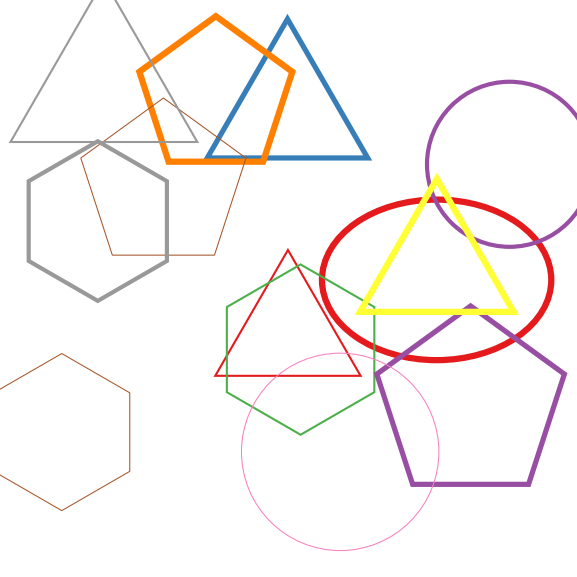[{"shape": "triangle", "thickness": 1, "radius": 0.73, "center": [0.499, 0.421]}, {"shape": "oval", "thickness": 3, "radius": 0.99, "center": [0.756, 0.514]}, {"shape": "triangle", "thickness": 2.5, "radius": 0.8, "center": [0.498, 0.806]}, {"shape": "hexagon", "thickness": 1, "radius": 0.74, "center": [0.521, 0.394]}, {"shape": "circle", "thickness": 2, "radius": 0.71, "center": [0.882, 0.715]}, {"shape": "pentagon", "thickness": 2.5, "radius": 0.85, "center": [0.815, 0.299]}, {"shape": "pentagon", "thickness": 3, "radius": 0.7, "center": [0.374, 0.832]}, {"shape": "triangle", "thickness": 3, "radius": 0.77, "center": [0.756, 0.536]}, {"shape": "pentagon", "thickness": 0.5, "radius": 0.75, "center": [0.283, 0.679]}, {"shape": "hexagon", "thickness": 0.5, "radius": 0.68, "center": [0.107, 0.251]}, {"shape": "circle", "thickness": 0.5, "radius": 0.85, "center": [0.589, 0.217]}, {"shape": "triangle", "thickness": 1, "radius": 0.93, "center": [0.18, 0.847]}, {"shape": "hexagon", "thickness": 2, "radius": 0.69, "center": [0.169, 0.616]}]